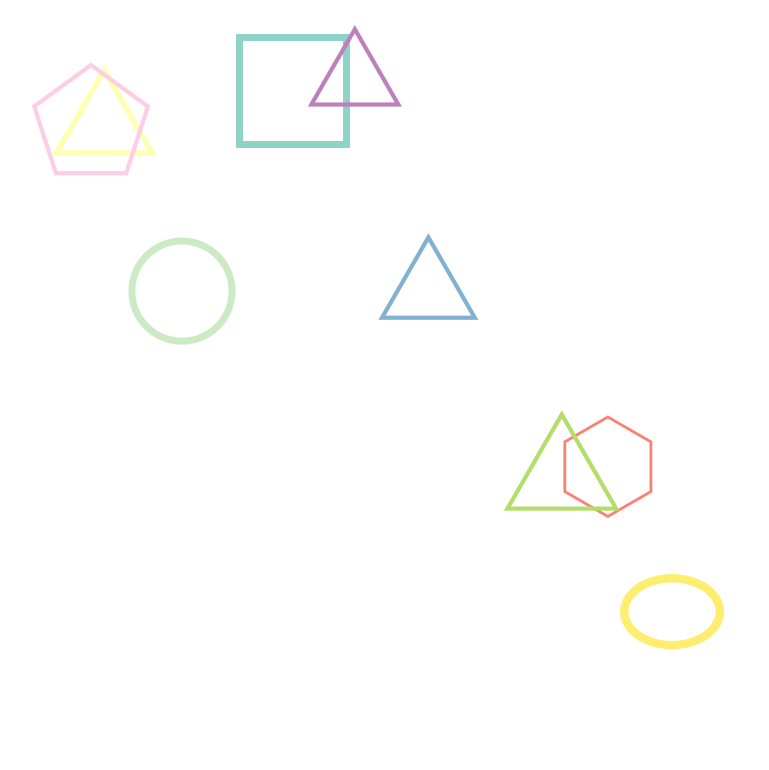[{"shape": "square", "thickness": 2.5, "radius": 0.35, "center": [0.38, 0.882]}, {"shape": "triangle", "thickness": 2, "radius": 0.36, "center": [0.135, 0.837]}, {"shape": "hexagon", "thickness": 1, "radius": 0.32, "center": [0.789, 0.394]}, {"shape": "triangle", "thickness": 1.5, "radius": 0.35, "center": [0.556, 0.622]}, {"shape": "triangle", "thickness": 1.5, "radius": 0.41, "center": [0.73, 0.38]}, {"shape": "pentagon", "thickness": 1.5, "radius": 0.39, "center": [0.118, 0.838]}, {"shape": "triangle", "thickness": 1.5, "radius": 0.33, "center": [0.461, 0.897]}, {"shape": "circle", "thickness": 2.5, "radius": 0.33, "center": [0.236, 0.622]}, {"shape": "oval", "thickness": 3, "radius": 0.31, "center": [0.873, 0.206]}]